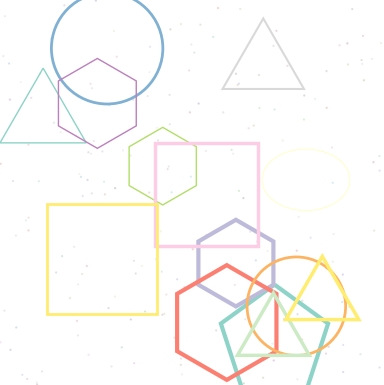[{"shape": "pentagon", "thickness": 3, "radius": 0.73, "center": [0.713, 0.114]}, {"shape": "triangle", "thickness": 1, "radius": 0.65, "center": [0.112, 0.694]}, {"shape": "oval", "thickness": 0.5, "radius": 0.57, "center": [0.795, 0.533]}, {"shape": "hexagon", "thickness": 3, "radius": 0.56, "center": [0.613, 0.317]}, {"shape": "hexagon", "thickness": 3, "radius": 0.74, "center": [0.589, 0.162]}, {"shape": "circle", "thickness": 2, "radius": 0.72, "center": [0.278, 0.875]}, {"shape": "circle", "thickness": 2, "radius": 0.64, "center": [0.77, 0.205]}, {"shape": "hexagon", "thickness": 1, "radius": 0.5, "center": [0.423, 0.568]}, {"shape": "square", "thickness": 2.5, "radius": 0.67, "center": [0.536, 0.494]}, {"shape": "triangle", "thickness": 1.5, "radius": 0.61, "center": [0.684, 0.83]}, {"shape": "hexagon", "thickness": 1, "radius": 0.58, "center": [0.253, 0.731]}, {"shape": "triangle", "thickness": 2.5, "radius": 0.54, "center": [0.71, 0.131]}, {"shape": "square", "thickness": 2, "radius": 0.71, "center": [0.266, 0.326]}, {"shape": "triangle", "thickness": 2.5, "radius": 0.55, "center": [0.837, 0.225]}]